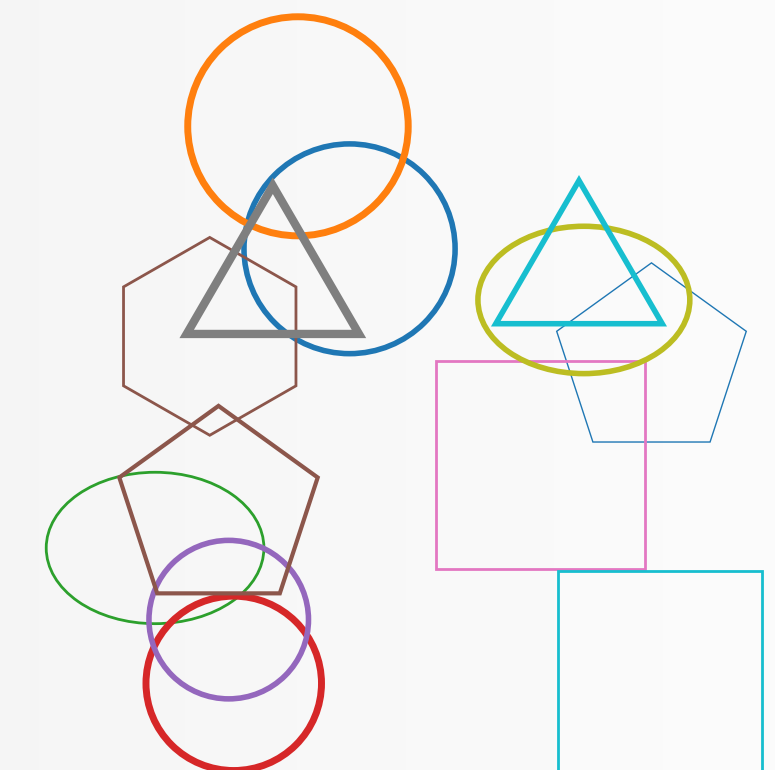[{"shape": "pentagon", "thickness": 0.5, "radius": 0.64, "center": [0.841, 0.53]}, {"shape": "circle", "thickness": 2, "radius": 0.68, "center": [0.451, 0.677]}, {"shape": "circle", "thickness": 2.5, "radius": 0.71, "center": [0.384, 0.836]}, {"shape": "oval", "thickness": 1, "radius": 0.7, "center": [0.2, 0.288]}, {"shape": "circle", "thickness": 2.5, "radius": 0.57, "center": [0.302, 0.113]}, {"shape": "circle", "thickness": 2, "radius": 0.51, "center": [0.295, 0.195]}, {"shape": "hexagon", "thickness": 1, "radius": 0.64, "center": [0.271, 0.563]}, {"shape": "pentagon", "thickness": 1.5, "radius": 0.67, "center": [0.282, 0.338]}, {"shape": "square", "thickness": 1, "radius": 0.68, "center": [0.697, 0.396]}, {"shape": "triangle", "thickness": 3, "radius": 0.64, "center": [0.352, 0.63]}, {"shape": "oval", "thickness": 2, "radius": 0.68, "center": [0.753, 0.61]}, {"shape": "square", "thickness": 1, "radius": 0.66, "center": [0.852, 0.127]}, {"shape": "triangle", "thickness": 2, "radius": 0.62, "center": [0.747, 0.642]}]